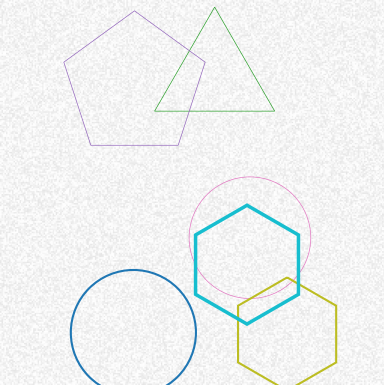[{"shape": "circle", "thickness": 1.5, "radius": 0.81, "center": [0.346, 0.136]}, {"shape": "triangle", "thickness": 0.5, "radius": 0.9, "center": [0.558, 0.801]}, {"shape": "pentagon", "thickness": 0.5, "radius": 0.97, "center": [0.349, 0.779]}, {"shape": "circle", "thickness": 0.5, "radius": 0.79, "center": [0.649, 0.383]}, {"shape": "hexagon", "thickness": 1.5, "radius": 0.74, "center": [0.746, 0.132]}, {"shape": "hexagon", "thickness": 2.5, "radius": 0.77, "center": [0.642, 0.313]}]